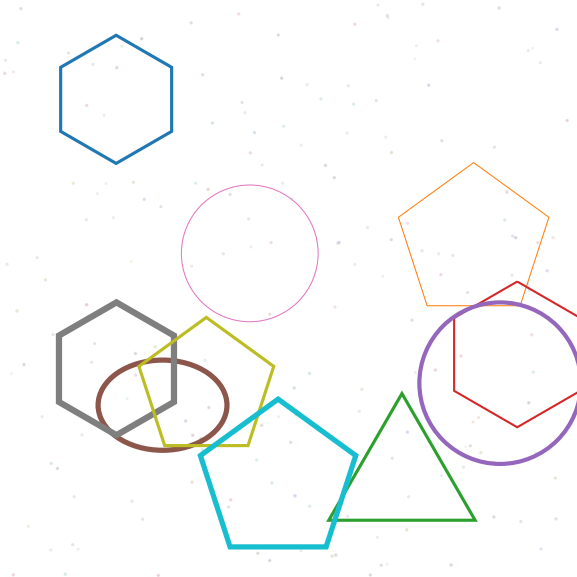[{"shape": "hexagon", "thickness": 1.5, "radius": 0.55, "center": [0.201, 0.827]}, {"shape": "pentagon", "thickness": 0.5, "radius": 0.69, "center": [0.82, 0.581]}, {"shape": "triangle", "thickness": 1.5, "radius": 0.73, "center": [0.696, 0.171]}, {"shape": "hexagon", "thickness": 1, "radius": 0.63, "center": [0.896, 0.385]}, {"shape": "circle", "thickness": 2, "radius": 0.7, "center": [0.866, 0.336]}, {"shape": "oval", "thickness": 2.5, "radius": 0.56, "center": [0.281, 0.298]}, {"shape": "circle", "thickness": 0.5, "radius": 0.59, "center": [0.432, 0.56]}, {"shape": "hexagon", "thickness": 3, "radius": 0.57, "center": [0.202, 0.361]}, {"shape": "pentagon", "thickness": 1.5, "radius": 0.61, "center": [0.357, 0.327]}, {"shape": "pentagon", "thickness": 2.5, "radius": 0.71, "center": [0.482, 0.167]}]